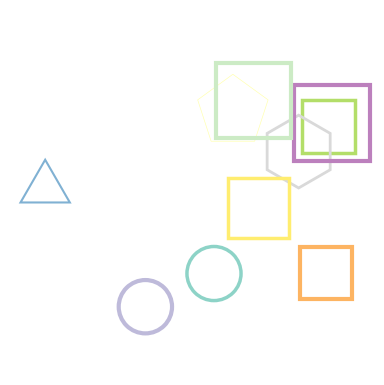[{"shape": "circle", "thickness": 2.5, "radius": 0.35, "center": [0.556, 0.29]}, {"shape": "pentagon", "thickness": 0.5, "radius": 0.48, "center": [0.605, 0.711]}, {"shape": "circle", "thickness": 3, "radius": 0.35, "center": [0.378, 0.203]}, {"shape": "triangle", "thickness": 1.5, "radius": 0.37, "center": [0.117, 0.511]}, {"shape": "square", "thickness": 3, "radius": 0.34, "center": [0.847, 0.291]}, {"shape": "square", "thickness": 2.5, "radius": 0.34, "center": [0.854, 0.672]}, {"shape": "hexagon", "thickness": 2, "radius": 0.47, "center": [0.776, 0.606]}, {"shape": "square", "thickness": 3, "radius": 0.49, "center": [0.862, 0.68]}, {"shape": "square", "thickness": 3, "radius": 0.49, "center": [0.659, 0.738]}, {"shape": "square", "thickness": 2.5, "radius": 0.4, "center": [0.671, 0.46]}]